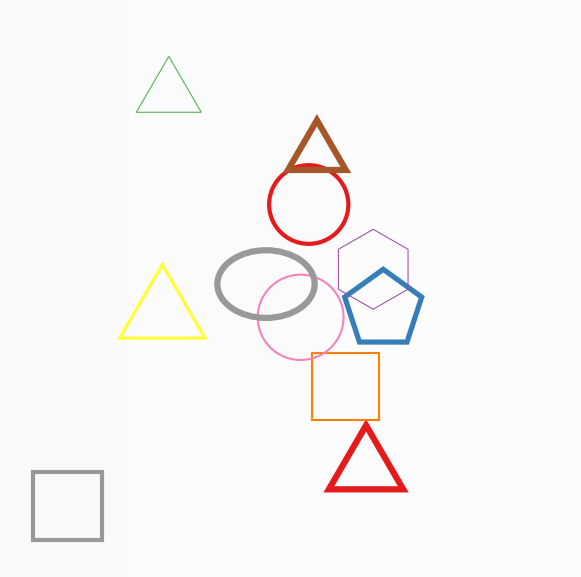[{"shape": "triangle", "thickness": 3, "radius": 0.37, "center": [0.63, 0.189]}, {"shape": "circle", "thickness": 2, "radius": 0.34, "center": [0.531, 0.645]}, {"shape": "pentagon", "thickness": 2.5, "radius": 0.35, "center": [0.659, 0.463]}, {"shape": "triangle", "thickness": 0.5, "radius": 0.32, "center": [0.29, 0.837]}, {"shape": "hexagon", "thickness": 0.5, "radius": 0.35, "center": [0.642, 0.533]}, {"shape": "square", "thickness": 1, "radius": 0.29, "center": [0.594, 0.33]}, {"shape": "triangle", "thickness": 1.5, "radius": 0.42, "center": [0.279, 0.456]}, {"shape": "triangle", "thickness": 3, "radius": 0.29, "center": [0.545, 0.734]}, {"shape": "circle", "thickness": 1, "radius": 0.37, "center": [0.517, 0.45]}, {"shape": "square", "thickness": 2, "radius": 0.3, "center": [0.116, 0.122]}, {"shape": "oval", "thickness": 3, "radius": 0.42, "center": [0.458, 0.507]}]